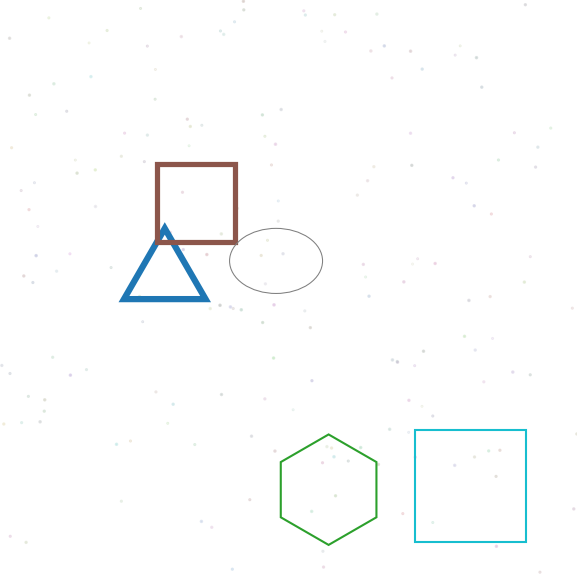[{"shape": "triangle", "thickness": 3, "radius": 0.41, "center": [0.285, 0.522]}, {"shape": "hexagon", "thickness": 1, "radius": 0.48, "center": [0.569, 0.151]}, {"shape": "square", "thickness": 2.5, "radius": 0.34, "center": [0.339, 0.648]}, {"shape": "oval", "thickness": 0.5, "radius": 0.4, "center": [0.478, 0.547]}, {"shape": "square", "thickness": 1, "radius": 0.48, "center": [0.815, 0.158]}]